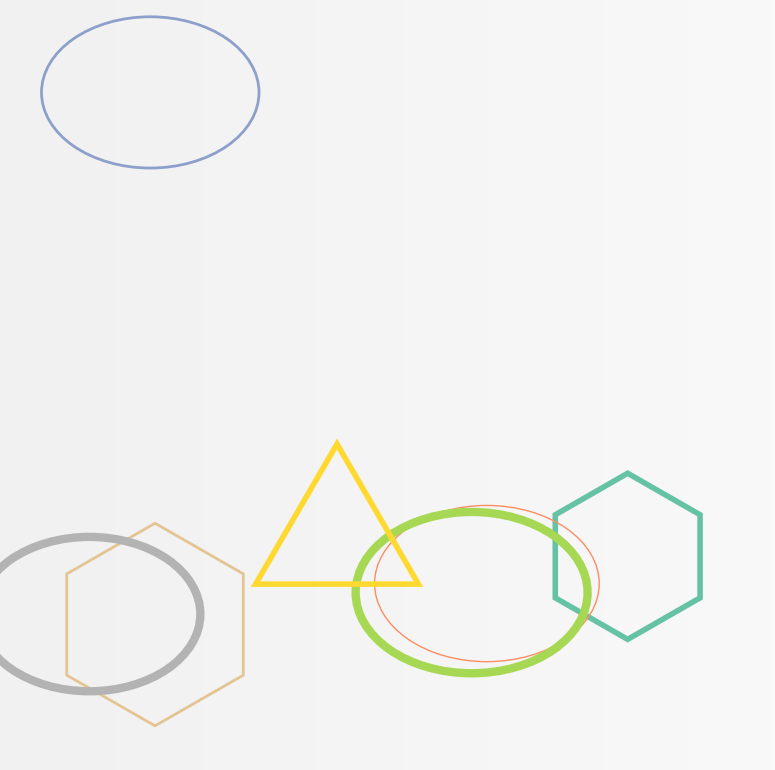[{"shape": "hexagon", "thickness": 2, "radius": 0.54, "center": [0.81, 0.278]}, {"shape": "oval", "thickness": 0.5, "radius": 0.72, "center": [0.628, 0.242]}, {"shape": "oval", "thickness": 1, "radius": 0.7, "center": [0.194, 0.88]}, {"shape": "oval", "thickness": 3, "radius": 0.75, "center": [0.609, 0.23]}, {"shape": "triangle", "thickness": 2, "radius": 0.61, "center": [0.435, 0.302]}, {"shape": "hexagon", "thickness": 1, "radius": 0.66, "center": [0.2, 0.189]}, {"shape": "oval", "thickness": 3, "radius": 0.72, "center": [0.115, 0.202]}]